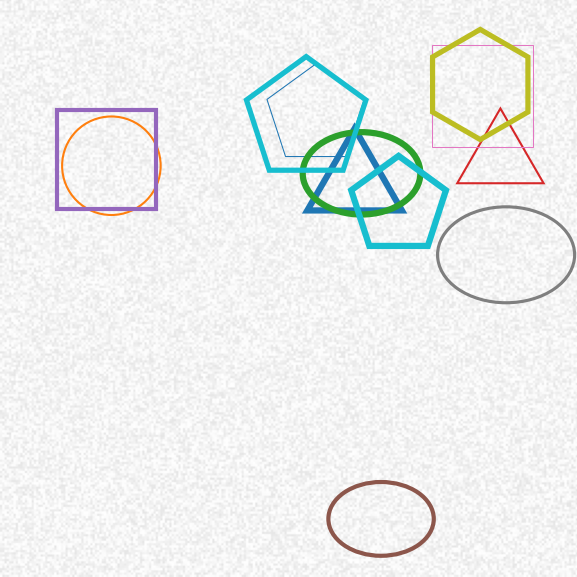[{"shape": "triangle", "thickness": 3, "radius": 0.47, "center": [0.614, 0.682]}, {"shape": "pentagon", "thickness": 0.5, "radius": 0.44, "center": [0.546, 0.8]}, {"shape": "circle", "thickness": 1, "radius": 0.43, "center": [0.193, 0.712]}, {"shape": "oval", "thickness": 3, "radius": 0.51, "center": [0.626, 0.699]}, {"shape": "triangle", "thickness": 1, "radius": 0.43, "center": [0.867, 0.725]}, {"shape": "square", "thickness": 2, "radius": 0.43, "center": [0.184, 0.723]}, {"shape": "oval", "thickness": 2, "radius": 0.46, "center": [0.66, 0.101]}, {"shape": "square", "thickness": 0.5, "radius": 0.44, "center": [0.836, 0.833]}, {"shape": "oval", "thickness": 1.5, "radius": 0.59, "center": [0.876, 0.558]}, {"shape": "hexagon", "thickness": 2.5, "radius": 0.48, "center": [0.832, 0.853]}, {"shape": "pentagon", "thickness": 3, "radius": 0.43, "center": [0.69, 0.643]}, {"shape": "pentagon", "thickness": 2.5, "radius": 0.54, "center": [0.53, 0.792]}]